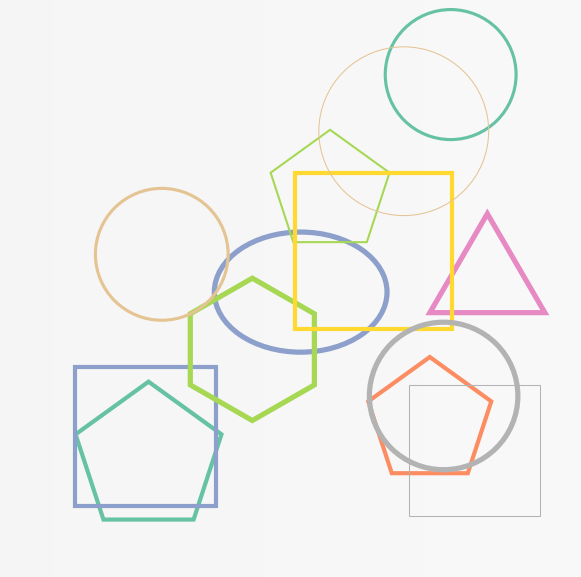[{"shape": "circle", "thickness": 1.5, "radius": 0.56, "center": [0.775, 0.87]}, {"shape": "pentagon", "thickness": 2, "radius": 0.66, "center": [0.256, 0.206]}, {"shape": "pentagon", "thickness": 2, "radius": 0.56, "center": [0.739, 0.27]}, {"shape": "square", "thickness": 2, "radius": 0.6, "center": [0.251, 0.243]}, {"shape": "oval", "thickness": 2.5, "radius": 0.74, "center": [0.517, 0.493]}, {"shape": "triangle", "thickness": 2.5, "radius": 0.57, "center": [0.838, 0.515]}, {"shape": "hexagon", "thickness": 2.5, "radius": 0.62, "center": [0.434, 0.394]}, {"shape": "pentagon", "thickness": 1, "radius": 0.54, "center": [0.568, 0.667]}, {"shape": "square", "thickness": 2, "radius": 0.68, "center": [0.643, 0.564]}, {"shape": "circle", "thickness": 0.5, "radius": 0.73, "center": [0.695, 0.772]}, {"shape": "circle", "thickness": 1.5, "radius": 0.57, "center": [0.278, 0.559]}, {"shape": "circle", "thickness": 2.5, "radius": 0.64, "center": [0.763, 0.313]}, {"shape": "square", "thickness": 0.5, "radius": 0.57, "center": [0.816, 0.219]}]